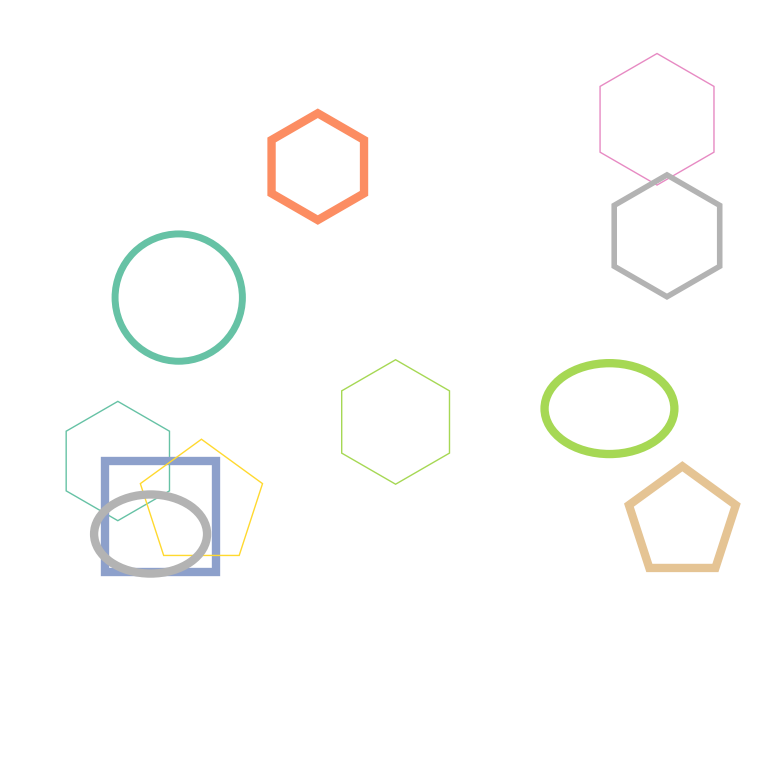[{"shape": "circle", "thickness": 2.5, "radius": 0.41, "center": [0.232, 0.614]}, {"shape": "hexagon", "thickness": 0.5, "radius": 0.39, "center": [0.153, 0.401]}, {"shape": "hexagon", "thickness": 3, "radius": 0.35, "center": [0.413, 0.784]}, {"shape": "square", "thickness": 3, "radius": 0.36, "center": [0.209, 0.329]}, {"shape": "hexagon", "thickness": 0.5, "radius": 0.43, "center": [0.853, 0.845]}, {"shape": "oval", "thickness": 3, "radius": 0.42, "center": [0.792, 0.469]}, {"shape": "hexagon", "thickness": 0.5, "radius": 0.4, "center": [0.514, 0.452]}, {"shape": "pentagon", "thickness": 0.5, "radius": 0.42, "center": [0.262, 0.346]}, {"shape": "pentagon", "thickness": 3, "radius": 0.37, "center": [0.886, 0.321]}, {"shape": "hexagon", "thickness": 2, "radius": 0.4, "center": [0.866, 0.694]}, {"shape": "oval", "thickness": 3, "radius": 0.37, "center": [0.196, 0.306]}]